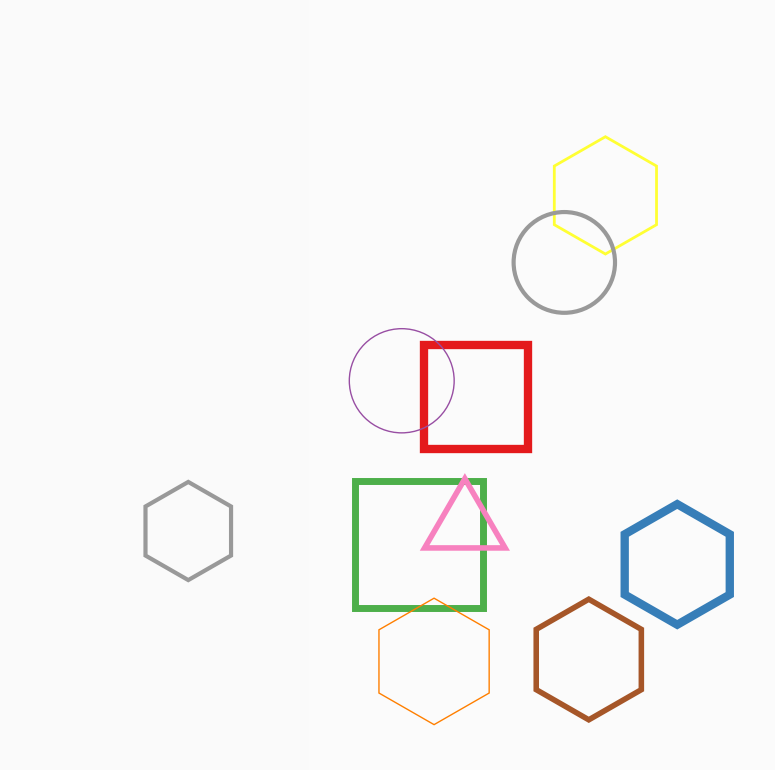[{"shape": "square", "thickness": 3, "radius": 0.34, "center": [0.614, 0.484]}, {"shape": "hexagon", "thickness": 3, "radius": 0.39, "center": [0.874, 0.267]}, {"shape": "square", "thickness": 2.5, "radius": 0.41, "center": [0.541, 0.293]}, {"shape": "circle", "thickness": 0.5, "radius": 0.34, "center": [0.518, 0.505]}, {"shape": "hexagon", "thickness": 0.5, "radius": 0.41, "center": [0.56, 0.141]}, {"shape": "hexagon", "thickness": 1, "radius": 0.38, "center": [0.781, 0.746]}, {"shape": "hexagon", "thickness": 2, "radius": 0.39, "center": [0.76, 0.143]}, {"shape": "triangle", "thickness": 2, "radius": 0.3, "center": [0.6, 0.318]}, {"shape": "circle", "thickness": 1.5, "radius": 0.33, "center": [0.728, 0.659]}, {"shape": "hexagon", "thickness": 1.5, "radius": 0.32, "center": [0.243, 0.31]}]